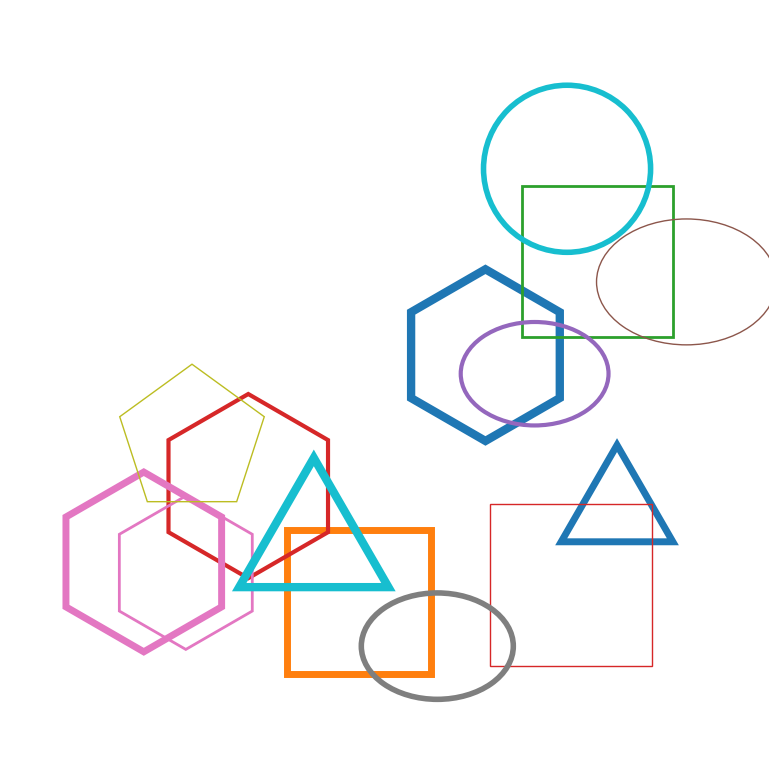[{"shape": "triangle", "thickness": 2.5, "radius": 0.42, "center": [0.801, 0.338]}, {"shape": "hexagon", "thickness": 3, "radius": 0.56, "center": [0.63, 0.539]}, {"shape": "square", "thickness": 2.5, "radius": 0.47, "center": [0.466, 0.218]}, {"shape": "square", "thickness": 1, "radius": 0.49, "center": [0.776, 0.66]}, {"shape": "hexagon", "thickness": 1.5, "radius": 0.6, "center": [0.322, 0.369]}, {"shape": "square", "thickness": 0.5, "radius": 0.52, "center": [0.742, 0.241]}, {"shape": "oval", "thickness": 1.5, "radius": 0.48, "center": [0.694, 0.515]}, {"shape": "oval", "thickness": 0.5, "radius": 0.58, "center": [0.892, 0.634]}, {"shape": "hexagon", "thickness": 1, "radius": 0.5, "center": [0.241, 0.256]}, {"shape": "hexagon", "thickness": 2.5, "radius": 0.58, "center": [0.187, 0.27]}, {"shape": "oval", "thickness": 2, "radius": 0.49, "center": [0.568, 0.161]}, {"shape": "pentagon", "thickness": 0.5, "radius": 0.49, "center": [0.249, 0.428]}, {"shape": "triangle", "thickness": 3, "radius": 0.56, "center": [0.408, 0.293]}, {"shape": "circle", "thickness": 2, "radius": 0.54, "center": [0.736, 0.781]}]